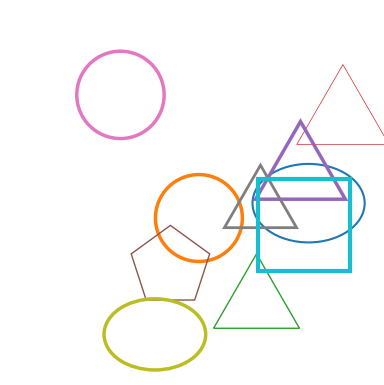[{"shape": "oval", "thickness": 1.5, "radius": 0.73, "center": [0.802, 0.472]}, {"shape": "circle", "thickness": 2.5, "radius": 0.56, "center": [0.517, 0.434]}, {"shape": "triangle", "thickness": 1, "radius": 0.64, "center": [0.666, 0.212]}, {"shape": "triangle", "thickness": 0.5, "radius": 0.69, "center": [0.891, 0.694]}, {"shape": "triangle", "thickness": 2.5, "radius": 0.67, "center": [0.781, 0.55]}, {"shape": "pentagon", "thickness": 1, "radius": 0.54, "center": [0.443, 0.307]}, {"shape": "circle", "thickness": 2.5, "radius": 0.57, "center": [0.313, 0.754]}, {"shape": "triangle", "thickness": 2, "radius": 0.54, "center": [0.677, 0.463]}, {"shape": "oval", "thickness": 2.5, "radius": 0.66, "center": [0.402, 0.131]}, {"shape": "square", "thickness": 3, "radius": 0.6, "center": [0.789, 0.415]}]